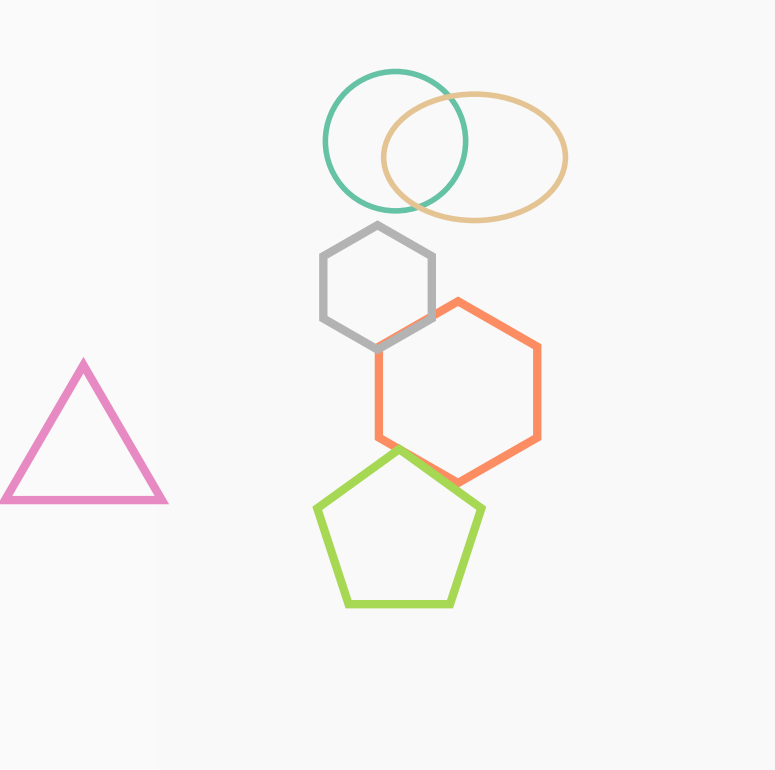[{"shape": "circle", "thickness": 2, "radius": 0.45, "center": [0.51, 0.817]}, {"shape": "hexagon", "thickness": 3, "radius": 0.59, "center": [0.591, 0.491]}, {"shape": "triangle", "thickness": 3, "radius": 0.58, "center": [0.108, 0.409]}, {"shape": "pentagon", "thickness": 3, "radius": 0.56, "center": [0.515, 0.305]}, {"shape": "oval", "thickness": 2, "radius": 0.59, "center": [0.612, 0.796]}, {"shape": "hexagon", "thickness": 3, "radius": 0.4, "center": [0.487, 0.627]}]